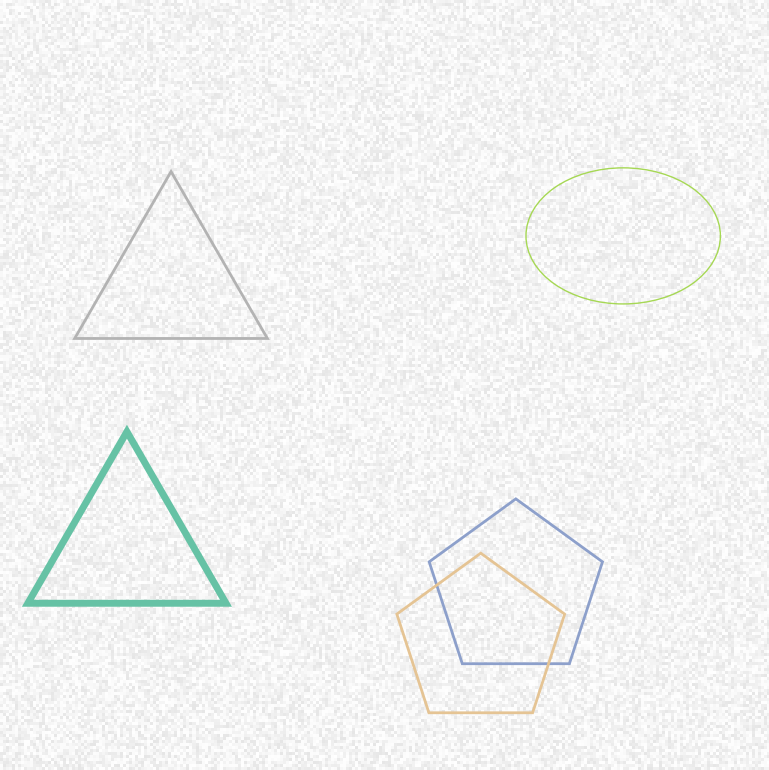[{"shape": "triangle", "thickness": 2.5, "radius": 0.74, "center": [0.165, 0.291]}, {"shape": "pentagon", "thickness": 1, "radius": 0.59, "center": [0.67, 0.234]}, {"shape": "oval", "thickness": 0.5, "radius": 0.63, "center": [0.809, 0.694]}, {"shape": "pentagon", "thickness": 1, "radius": 0.57, "center": [0.624, 0.167]}, {"shape": "triangle", "thickness": 1, "radius": 0.72, "center": [0.222, 0.633]}]